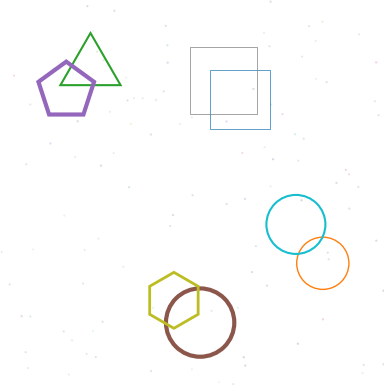[{"shape": "square", "thickness": 0.5, "radius": 0.39, "center": [0.624, 0.742]}, {"shape": "circle", "thickness": 1, "radius": 0.34, "center": [0.838, 0.316]}, {"shape": "triangle", "thickness": 1.5, "radius": 0.45, "center": [0.235, 0.824]}, {"shape": "pentagon", "thickness": 3, "radius": 0.38, "center": [0.172, 0.764]}, {"shape": "circle", "thickness": 3, "radius": 0.44, "center": [0.52, 0.162]}, {"shape": "square", "thickness": 0.5, "radius": 0.44, "center": [0.58, 0.79]}, {"shape": "hexagon", "thickness": 2, "radius": 0.36, "center": [0.452, 0.22]}, {"shape": "circle", "thickness": 1.5, "radius": 0.38, "center": [0.769, 0.417]}]